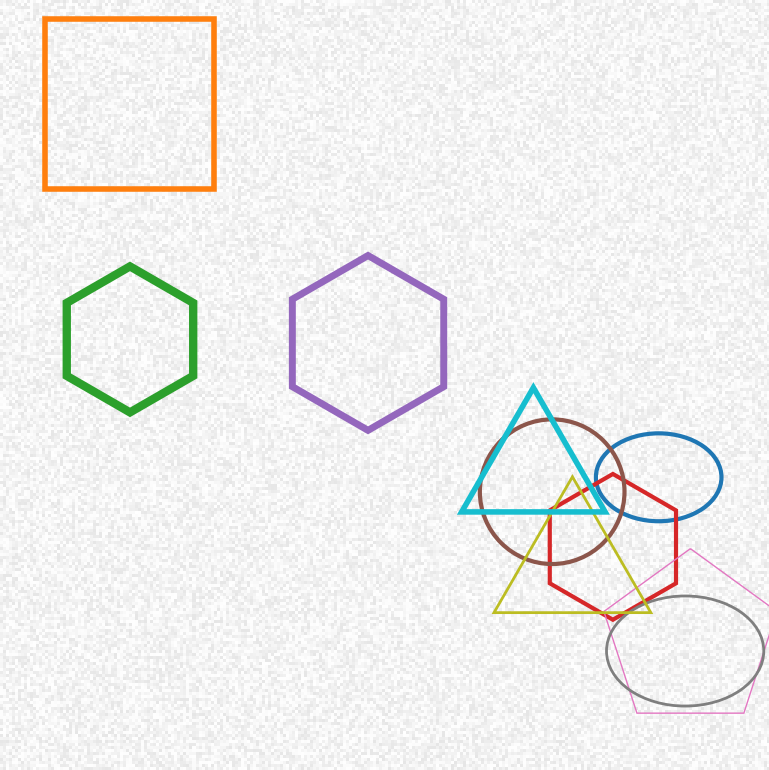[{"shape": "oval", "thickness": 1.5, "radius": 0.41, "center": [0.855, 0.38]}, {"shape": "square", "thickness": 2, "radius": 0.55, "center": [0.168, 0.865]}, {"shape": "hexagon", "thickness": 3, "radius": 0.47, "center": [0.169, 0.559]}, {"shape": "hexagon", "thickness": 1.5, "radius": 0.47, "center": [0.796, 0.29]}, {"shape": "hexagon", "thickness": 2.5, "radius": 0.57, "center": [0.478, 0.555]}, {"shape": "circle", "thickness": 1.5, "radius": 0.47, "center": [0.717, 0.361]}, {"shape": "pentagon", "thickness": 0.5, "radius": 0.59, "center": [0.897, 0.169]}, {"shape": "oval", "thickness": 1, "radius": 0.51, "center": [0.89, 0.155]}, {"shape": "triangle", "thickness": 1, "radius": 0.59, "center": [0.743, 0.263]}, {"shape": "triangle", "thickness": 2, "radius": 0.54, "center": [0.693, 0.389]}]